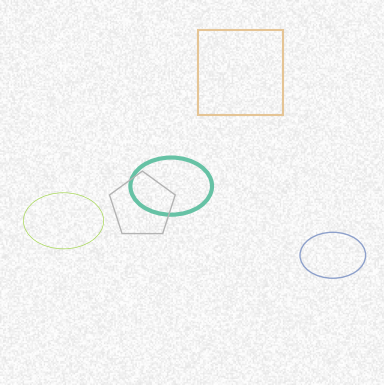[{"shape": "oval", "thickness": 3, "radius": 0.53, "center": [0.445, 0.517]}, {"shape": "oval", "thickness": 1, "radius": 0.43, "center": [0.864, 0.337]}, {"shape": "oval", "thickness": 0.5, "radius": 0.52, "center": [0.165, 0.427]}, {"shape": "square", "thickness": 1.5, "radius": 0.55, "center": [0.626, 0.813]}, {"shape": "pentagon", "thickness": 1, "radius": 0.45, "center": [0.37, 0.466]}]